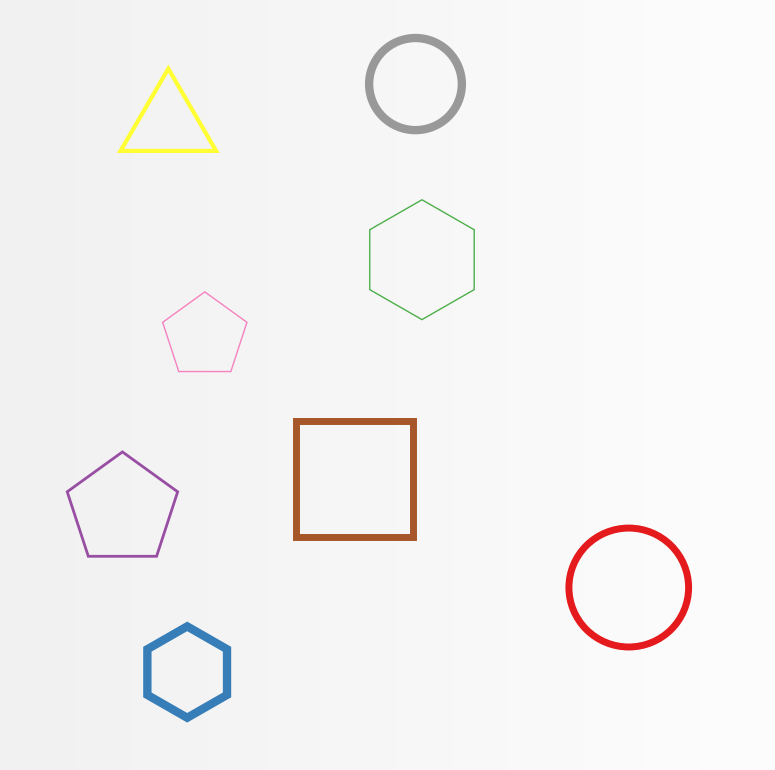[{"shape": "circle", "thickness": 2.5, "radius": 0.39, "center": [0.811, 0.237]}, {"shape": "hexagon", "thickness": 3, "radius": 0.3, "center": [0.242, 0.127]}, {"shape": "hexagon", "thickness": 0.5, "radius": 0.39, "center": [0.544, 0.663]}, {"shape": "pentagon", "thickness": 1, "radius": 0.37, "center": [0.158, 0.338]}, {"shape": "triangle", "thickness": 1.5, "radius": 0.36, "center": [0.217, 0.84]}, {"shape": "square", "thickness": 2.5, "radius": 0.38, "center": [0.457, 0.378]}, {"shape": "pentagon", "thickness": 0.5, "radius": 0.29, "center": [0.264, 0.564]}, {"shape": "circle", "thickness": 3, "radius": 0.3, "center": [0.536, 0.891]}]